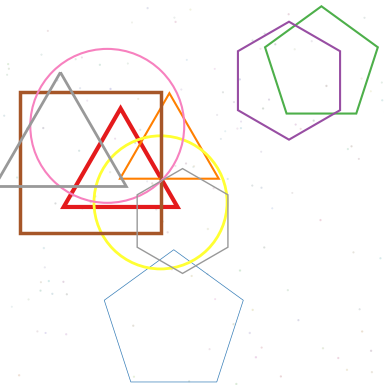[{"shape": "triangle", "thickness": 3, "radius": 0.85, "center": [0.313, 0.548]}, {"shape": "pentagon", "thickness": 0.5, "radius": 0.95, "center": [0.451, 0.161]}, {"shape": "pentagon", "thickness": 1.5, "radius": 0.77, "center": [0.835, 0.83]}, {"shape": "hexagon", "thickness": 1.5, "radius": 0.77, "center": [0.751, 0.79]}, {"shape": "triangle", "thickness": 1.5, "radius": 0.74, "center": [0.44, 0.61]}, {"shape": "circle", "thickness": 2, "radius": 0.86, "center": [0.417, 0.474]}, {"shape": "square", "thickness": 2.5, "radius": 0.92, "center": [0.235, 0.577]}, {"shape": "circle", "thickness": 1.5, "radius": 1.0, "center": [0.279, 0.673]}, {"shape": "triangle", "thickness": 2, "radius": 0.99, "center": [0.157, 0.614]}, {"shape": "hexagon", "thickness": 1, "radius": 0.68, "center": [0.474, 0.426]}]